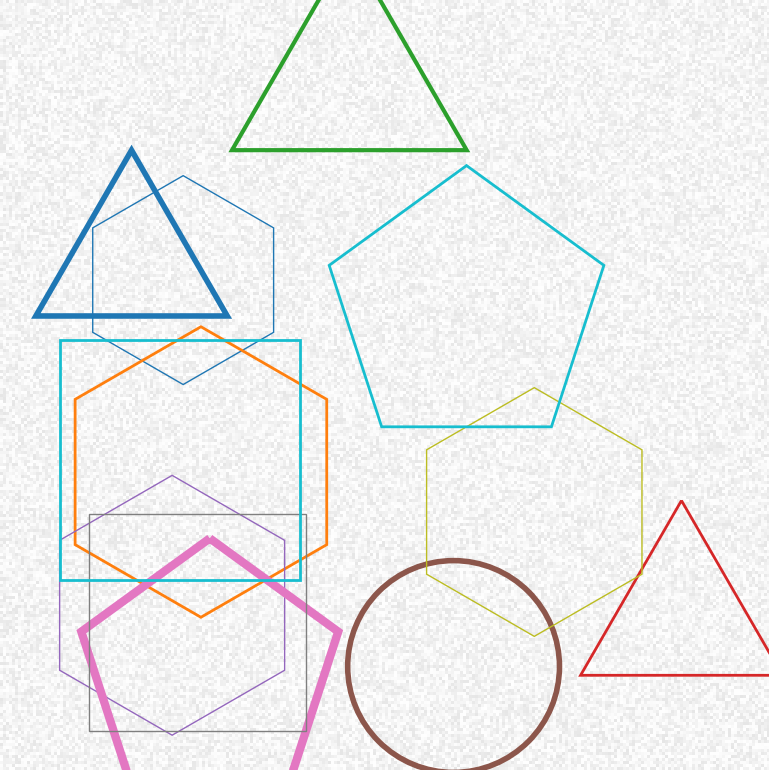[{"shape": "hexagon", "thickness": 0.5, "radius": 0.68, "center": [0.238, 0.636]}, {"shape": "triangle", "thickness": 2, "radius": 0.72, "center": [0.171, 0.661]}, {"shape": "hexagon", "thickness": 1, "radius": 0.94, "center": [0.261, 0.387]}, {"shape": "triangle", "thickness": 1.5, "radius": 0.88, "center": [0.454, 0.893]}, {"shape": "triangle", "thickness": 1, "radius": 0.76, "center": [0.885, 0.199]}, {"shape": "hexagon", "thickness": 0.5, "radius": 0.84, "center": [0.224, 0.214]}, {"shape": "circle", "thickness": 2, "radius": 0.69, "center": [0.589, 0.134]}, {"shape": "pentagon", "thickness": 3, "radius": 0.88, "center": [0.272, 0.125]}, {"shape": "square", "thickness": 0.5, "radius": 0.71, "center": [0.256, 0.192]}, {"shape": "hexagon", "thickness": 0.5, "radius": 0.81, "center": [0.694, 0.335]}, {"shape": "square", "thickness": 1, "radius": 0.78, "center": [0.233, 0.402]}, {"shape": "pentagon", "thickness": 1, "radius": 0.94, "center": [0.606, 0.597]}]